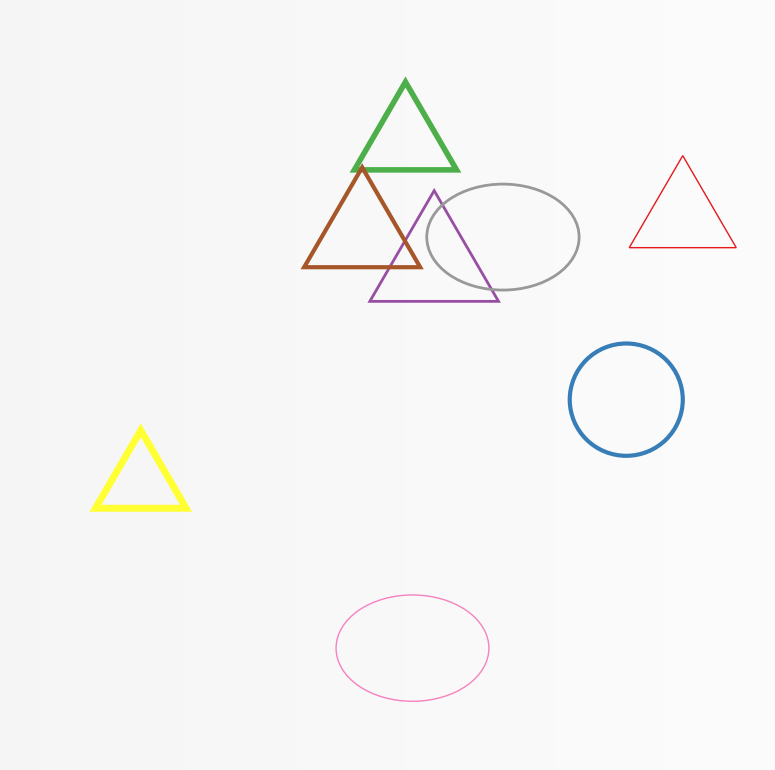[{"shape": "triangle", "thickness": 0.5, "radius": 0.4, "center": [0.881, 0.718]}, {"shape": "circle", "thickness": 1.5, "radius": 0.36, "center": [0.808, 0.481]}, {"shape": "triangle", "thickness": 2, "radius": 0.38, "center": [0.523, 0.817]}, {"shape": "triangle", "thickness": 1, "radius": 0.48, "center": [0.56, 0.657]}, {"shape": "triangle", "thickness": 2.5, "radius": 0.34, "center": [0.182, 0.374]}, {"shape": "triangle", "thickness": 1.5, "radius": 0.43, "center": [0.467, 0.696]}, {"shape": "oval", "thickness": 0.5, "radius": 0.49, "center": [0.532, 0.158]}, {"shape": "oval", "thickness": 1, "radius": 0.49, "center": [0.649, 0.692]}]